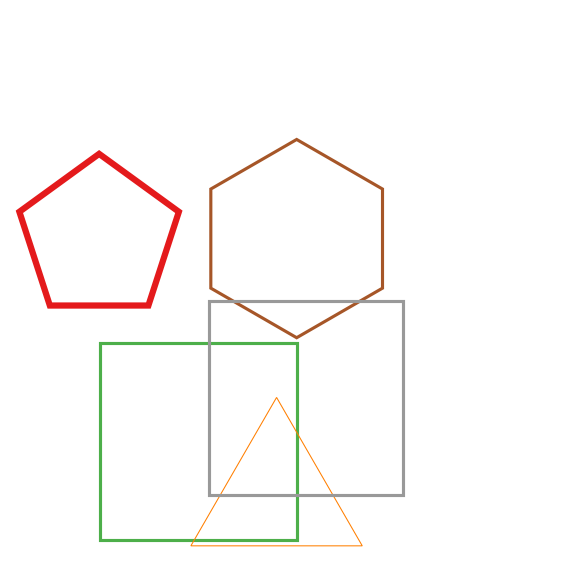[{"shape": "pentagon", "thickness": 3, "radius": 0.73, "center": [0.172, 0.588]}, {"shape": "square", "thickness": 1.5, "radius": 0.85, "center": [0.344, 0.235]}, {"shape": "triangle", "thickness": 0.5, "radius": 0.86, "center": [0.479, 0.14]}, {"shape": "hexagon", "thickness": 1.5, "radius": 0.86, "center": [0.514, 0.586]}, {"shape": "square", "thickness": 1.5, "radius": 0.84, "center": [0.53, 0.31]}]